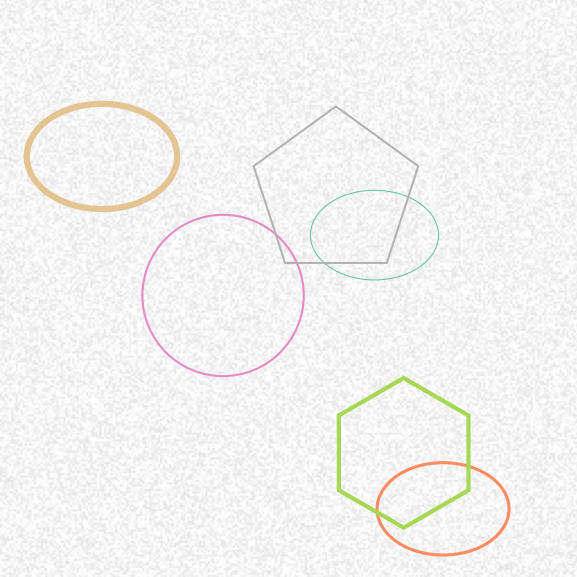[{"shape": "oval", "thickness": 0.5, "radius": 0.55, "center": [0.648, 0.592]}, {"shape": "oval", "thickness": 1.5, "radius": 0.57, "center": [0.767, 0.118]}, {"shape": "circle", "thickness": 1, "radius": 0.7, "center": [0.386, 0.487]}, {"shape": "hexagon", "thickness": 2, "radius": 0.65, "center": [0.699, 0.215]}, {"shape": "oval", "thickness": 3, "radius": 0.65, "center": [0.177, 0.728]}, {"shape": "pentagon", "thickness": 1, "radius": 0.75, "center": [0.582, 0.665]}]